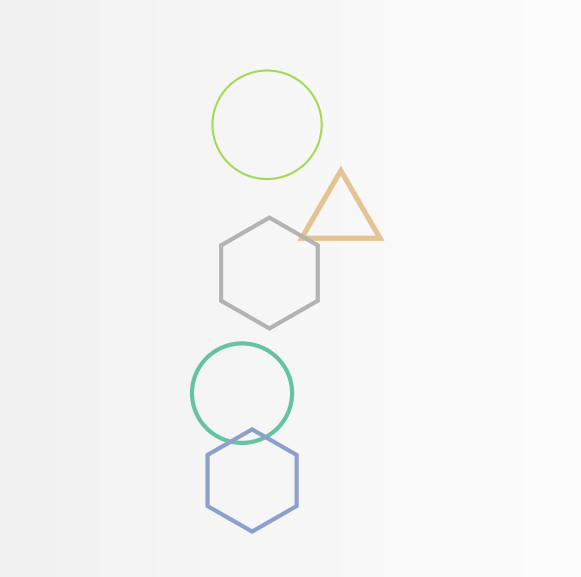[{"shape": "circle", "thickness": 2, "radius": 0.43, "center": [0.416, 0.318]}, {"shape": "hexagon", "thickness": 2, "radius": 0.44, "center": [0.434, 0.167]}, {"shape": "circle", "thickness": 1, "radius": 0.47, "center": [0.46, 0.783]}, {"shape": "triangle", "thickness": 2.5, "radius": 0.39, "center": [0.586, 0.626]}, {"shape": "hexagon", "thickness": 2, "radius": 0.48, "center": [0.464, 0.526]}]